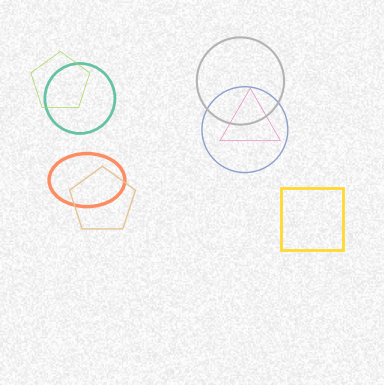[{"shape": "circle", "thickness": 2, "radius": 0.45, "center": [0.208, 0.744]}, {"shape": "oval", "thickness": 2.5, "radius": 0.49, "center": [0.226, 0.532]}, {"shape": "circle", "thickness": 1, "radius": 0.56, "center": [0.636, 0.663]}, {"shape": "triangle", "thickness": 0.5, "radius": 0.45, "center": [0.65, 0.68]}, {"shape": "pentagon", "thickness": 0.5, "radius": 0.4, "center": [0.157, 0.786]}, {"shape": "square", "thickness": 2, "radius": 0.4, "center": [0.811, 0.431]}, {"shape": "pentagon", "thickness": 1, "radius": 0.45, "center": [0.266, 0.478]}, {"shape": "circle", "thickness": 1.5, "radius": 0.57, "center": [0.625, 0.79]}]